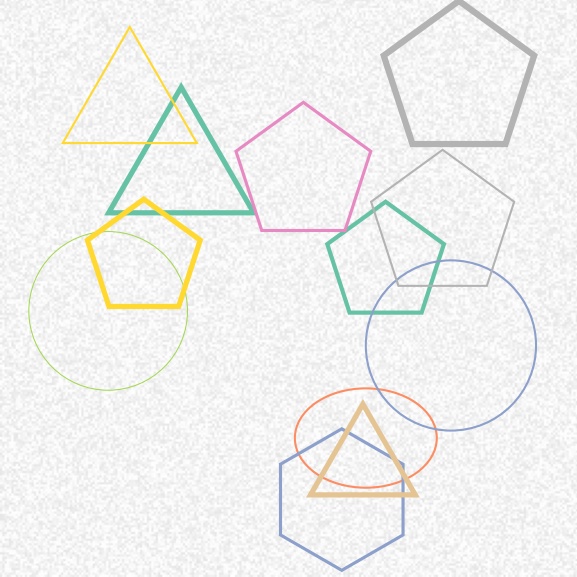[{"shape": "triangle", "thickness": 2.5, "radius": 0.73, "center": [0.314, 0.703]}, {"shape": "pentagon", "thickness": 2, "radius": 0.53, "center": [0.668, 0.544]}, {"shape": "oval", "thickness": 1, "radius": 0.61, "center": [0.633, 0.241]}, {"shape": "hexagon", "thickness": 1.5, "radius": 0.61, "center": [0.592, 0.134]}, {"shape": "circle", "thickness": 1, "radius": 0.74, "center": [0.781, 0.401]}, {"shape": "pentagon", "thickness": 1.5, "radius": 0.61, "center": [0.525, 0.699]}, {"shape": "circle", "thickness": 0.5, "radius": 0.69, "center": [0.187, 0.461]}, {"shape": "pentagon", "thickness": 2.5, "radius": 0.51, "center": [0.249, 0.552]}, {"shape": "triangle", "thickness": 1, "radius": 0.67, "center": [0.225, 0.818]}, {"shape": "triangle", "thickness": 2.5, "radius": 0.52, "center": [0.628, 0.195]}, {"shape": "pentagon", "thickness": 3, "radius": 0.68, "center": [0.795, 0.861]}, {"shape": "pentagon", "thickness": 1, "radius": 0.65, "center": [0.766, 0.61]}]